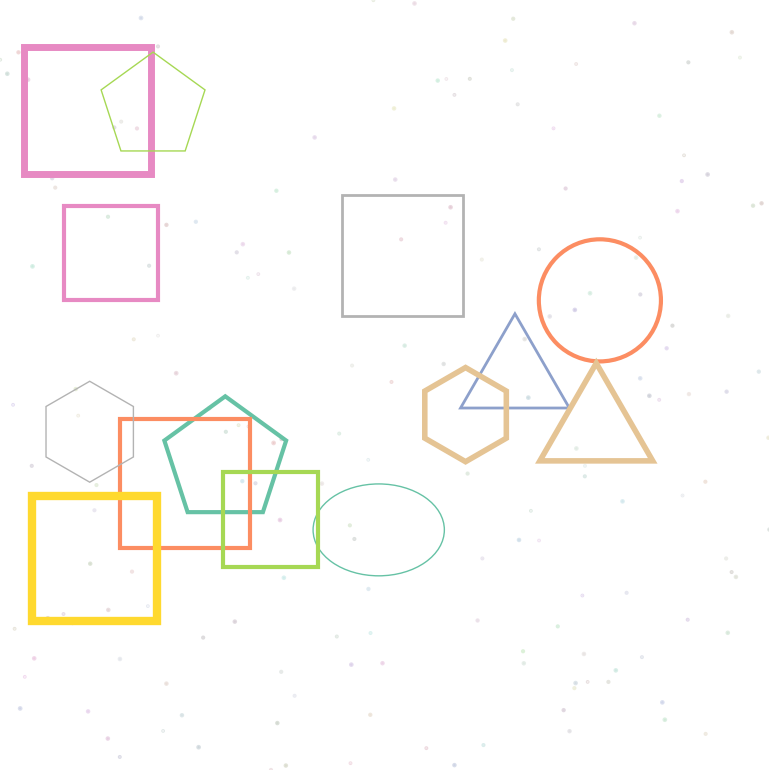[{"shape": "pentagon", "thickness": 1.5, "radius": 0.42, "center": [0.293, 0.402]}, {"shape": "oval", "thickness": 0.5, "radius": 0.43, "center": [0.492, 0.312]}, {"shape": "square", "thickness": 1.5, "radius": 0.42, "center": [0.24, 0.372]}, {"shape": "circle", "thickness": 1.5, "radius": 0.4, "center": [0.779, 0.61]}, {"shape": "triangle", "thickness": 1, "radius": 0.41, "center": [0.669, 0.511]}, {"shape": "square", "thickness": 2.5, "radius": 0.41, "center": [0.113, 0.856]}, {"shape": "square", "thickness": 1.5, "radius": 0.3, "center": [0.144, 0.671]}, {"shape": "pentagon", "thickness": 0.5, "radius": 0.35, "center": [0.199, 0.861]}, {"shape": "square", "thickness": 1.5, "radius": 0.31, "center": [0.351, 0.325]}, {"shape": "square", "thickness": 3, "radius": 0.4, "center": [0.123, 0.274]}, {"shape": "hexagon", "thickness": 2, "radius": 0.31, "center": [0.605, 0.462]}, {"shape": "triangle", "thickness": 2, "radius": 0.42, "center": [0.774, 0.444]}, {"shape": "square", "thickness": 1, "radius": 0.39, "center": [0.522, 0.668]}, {"shape": "hexagon", "thickness": 0.5, "radius": 0.33, "center": [0.117, 0.439]}]